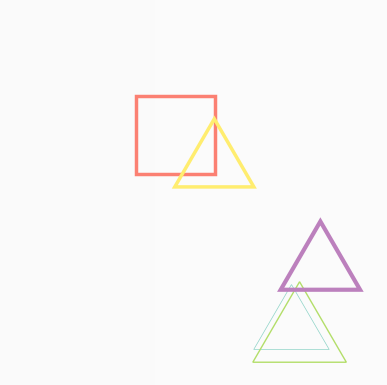[{"shape": "triangle", "thickness": 0.5, "radius": 0.56, "center": [0.752, 0.148]}, {"shape": "square", "thickness": 2.5, "radius": 0.51, "center": [0.452, 0.648]}, {"shape": "triangle", "thickness": 1, "radius": 0.7, "center": [0.773, 0.129]}, {"shape": "triangle", "thickness": 3, "radius": 0.59, "center": [0.827, 0.307]}, {"shape": "triangle", "thickness": 2.5, "radius": 0.59, "center": [0.553, 0.573]}]